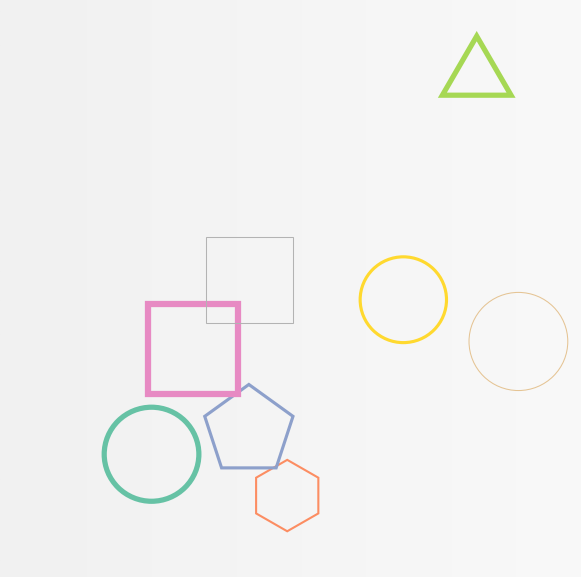[{"shape": "circle", "thickness": 2.5, "radius": 0.41, "center": [0.261, 0.213]}, {"shape": "hexagon", "thickness": 1, "radius": 0.31, "center": [0.494, 0.141]}, {"shape": "pentagon", "thickness": 1.5, "radius": 0.4, "center": [0.428, 0.254]}, {"shape": "square", "thickness": 3, "radius": 0.39, "center": [0.332, 0.395]}, {"shape": "triangle", "thickness": 2.5, "radius": 0.34, "center": [0.82, 0.868]}, {"shape": "circle", "thickness": 1.5, "radius": 0.37, "center": [0.694, 0.48]}, {"shape": "circle", "thickness": 0.5, "radius": 0.42, "center": [0.892, 0.408]}, {"shape": "square", "thickness": 0.5, "radius": 0.37, "center": [0.43, 0.515]}]